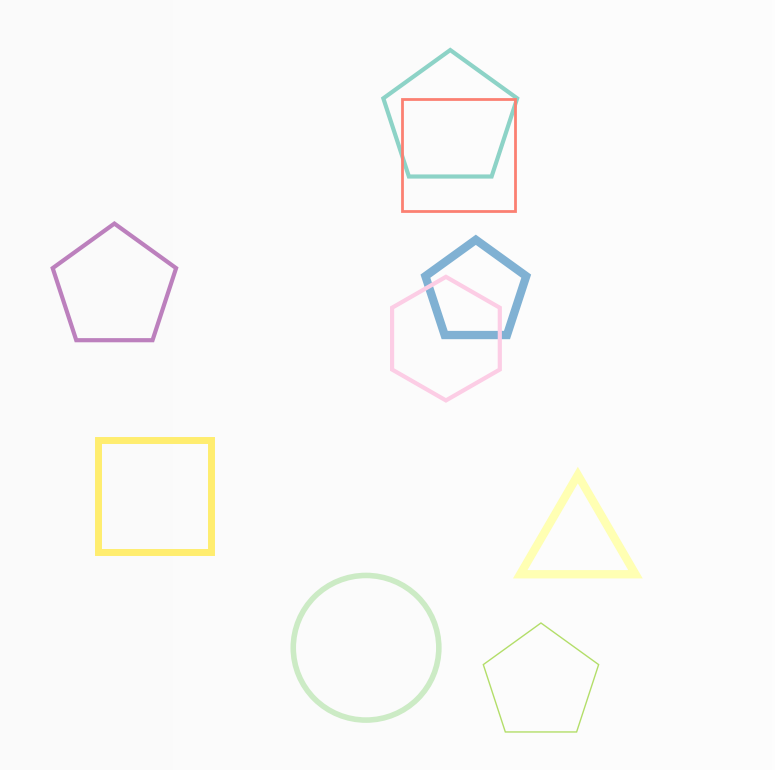[{"shape": "pentagon", "thickness": 1.5, "radius": 0.45, "center": [0.581, 0.844]}, {"shape": "triangle", "thickness": 3, "radius": 0.43, "center": [0.746, 0.297]}, {"shape": "square", "thickness": 1, "radius": 0.36, "center": [0.592, 0.799]}, {"shape": "pentagon", "thickness": 3, "radius": 0.34, "center": [0.614, 0.62]}, {"shape": "pentagon", "thickness": 0.5, "radius": 0.39, "center": [0.698, 0.113]}, {"shape": "hexagon", "thickness": 1.5, "radius": 0.4, "center": [0.575, 0.56]}, {"shape": "pentagon", "thickness": 1.5, "radius": 0.42, "center": [0.148, 0.626]}, {"shape": "circle", "thickness": 2, "radius": 0.47, "center": [0.472, 0.159]}, {"shape": "square", "thickness": 2.5, "radius": 0.36, "center": [0.199, 0.356]}]